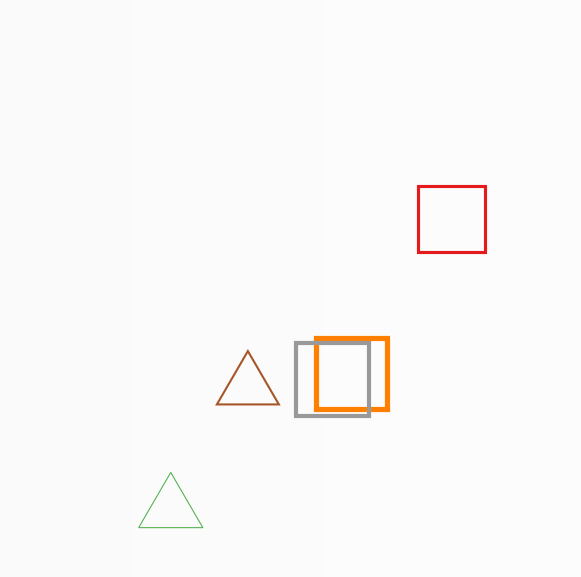[{"shape": "square", "thickness": 1.5, "radius": 0.29, "center": [0.777, 0.62]}, {"shape": "triangle", "thickness": 0.5, "radius": 0.32, "center": [0.294, 0.117]}, {"shape": "square", "thickness": 2.5, "radius": 0.31, "center": [0.604, 0.353]}, {"shape": "triangle", "thickness": 1, "radius": 0.31, "center": [0.426, 0.33]}, {"shape": "square", "thickness": 2, "radius": 0.32, "center": [0.572, 0.342]}]